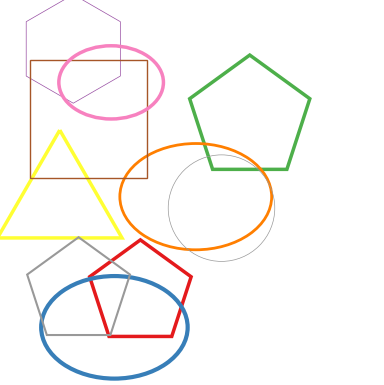[{"shape": "pentagon", "thickness": 2.5, "radius": 0.69, "center": [0.365, 0.238]}, {"shape": "oval", "thickness": 3, "radius": 0.95, "center": [0.297, 0.15]}, {"shape": "pentagon", "thickness": 2.5, "radius": 0.82, "center": [0.649, 0.693]}, {"shape": "hexagon", "thickness": 0.5, "radius": 0.71, "center": [0.19, 0.873]}, {"shape": "oval", "thickness": 2, "radius": 0.99, "center": [0.508, 0.489]}, {"shape": "triangle", "thickness": 2.5, "radius": 0.93, "center": [0.155, 0.475]}, {"shape": "square", "thickness": 1, "radius": 0.76, "center": [0.23, 0.691]}, {"shape": "oval", "thickness": 2.5, "radius": 0.68, "center": [0.289, 0.786]}, {"shape": "pentagon", "thickness": 1.5, "radius": 0.7, "center": [0.204, 0.243]}, {"shape": "circle", "thickness": 0.5, "radius": 0.69, "center": [0.575, 0.459]}]